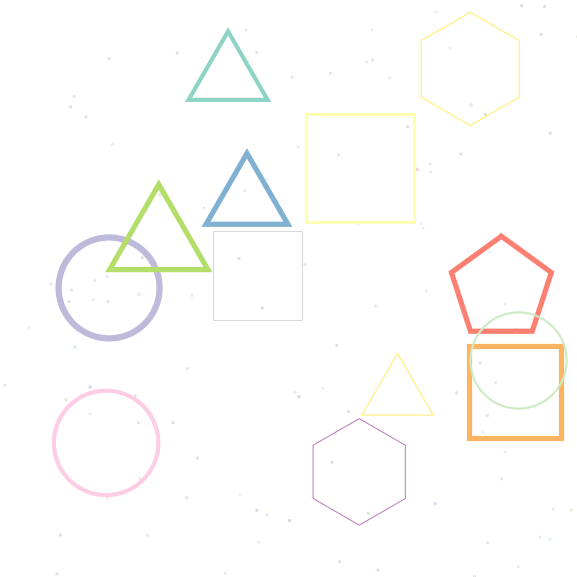[{"shape": "triangle", "thickness": 2, "radius": 0.4, "center": [0.395, 0.866]}, {"shape": "square", "thickness": 1.5, "radius": 0.47, "center": [0.623, 0.708]}, {"shape": "circle", "thickness": 3, "radius": 0.44, "center": [0.189, 0.501]}, {"shape": "pentagon", "thickness": 2.5, "radius": 0.45, "center": [0.868, 0.499]}, {"shape": "triangle", "thickness": 2.5, "radius": 0.41, "center": [0.428, 0.652]}, {"shape": "square", "thickness": 2.5, "radius": 0.4, "center": [0.892, 0.32]}, {"shape": "triangle", "thickness": 2.5, "radius": 0.49, "center": [0.275, 0.581]}, {"shape": "circle", "thickness": 2, "radius": 0.45, "center": [0.184, 0.232]}, {"shape": "square", "thickness": 0.5, "radius": 0.38, "center": [0.446, 0.521]}, {"shape": "hexagon", "thickness": 0.5, "radius": 0.46, "center": [0.622, 0.182]}, {"shape": "circle", "thickness": 1, "radius": 0.42, "center": [0.898, 0.375]}, {"shape": "triangle", "thickness": 0.5, "radius": 0.36, "center": [0.688, 0.316]}, {"shape": "hexagon", "thickness": 0.5, "radius": 0.49, "center": [0.814, 0.88]}]